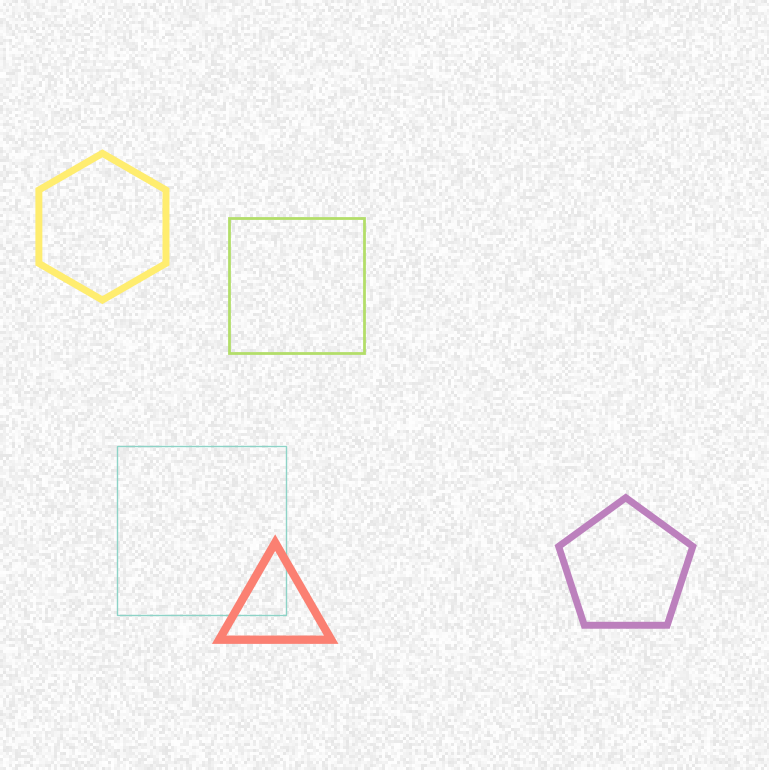[{"shape": "square", "thickness": 0.5, "radius": 0.55, "center": [0.261, 0.311]}, {"shape": "triangle", "thickness": 3, "radius": 0.42, "center": [0.357, 0.211]}, {"shape": "square", "thickness": 1, "radius": 0.44, "center": [0.385, 0.629]}, {"shape": "pentagon", "thickness": 2.5, "radius": 0.46, "center": [0.813, 0.262]}, {"shape": "hexagon", "thickness": 2.5, "radius": 0.48, "center": [0.133, 0.706]}]